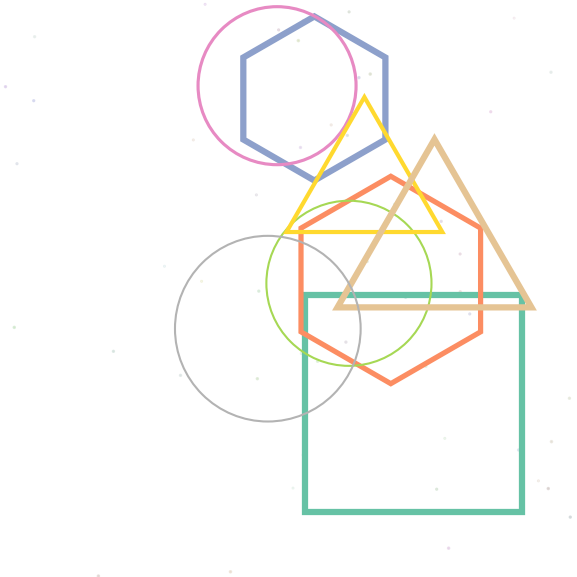[{"shape": "square", "thickness": 3, "radius": 0.94, "center": [0.716, 0.3]}, {"shape": "hexagon", "thickness": 2.5, "radius": 0.9, "center": [0.677, 0.514]}, {"shape": "hexagon", "thickness": 3, "radius": 0.71, "center": [0.544, 0.829]}, {"shape": "circle", "thickness": 1.5, "radius": 0.68, "center": [0.48, 0.851]}, {"shape": "circle", "thickness": 1, "radius": 0.71, "center": [0.604, 0.509]}, {"shape": "triangle", "thickness": 2, "radius": 0.78, "center": [0.631, 0.675]}, {"shape": "triangle", "thickness": 3, "radius": 0.97, "center": [0.752, 0.564]}, {"shape": "circle", "thickness": 1, "radius": 0.8, "center": [0.464, 0.43]}]